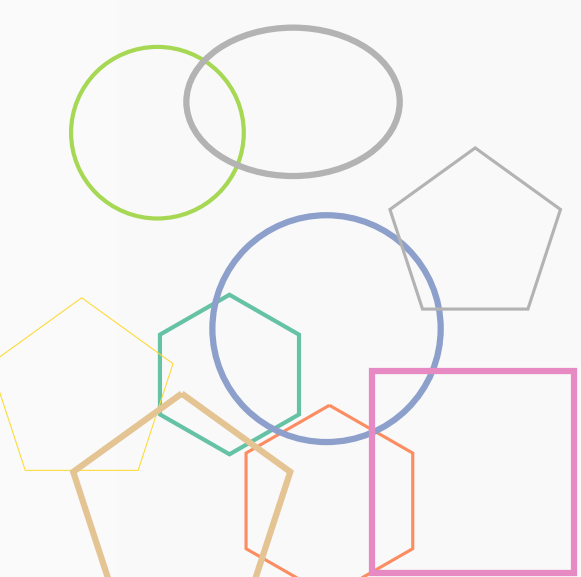[{"shape": "hexagon", "thickness": 2, "radius": 0.69, "center": [0.395, 0.351]}, {"shape": "hexagon", "thickness": 1.5, "radius": 0.83, "center": [0.567, 0.132]}, {"shape": "circle", "thickness": 3, "radius": 0.98, "center": [0.562, 0.43]}, {"shape": "square", "thickness": 3, "radius": 0.87, "center": [0.814, 0.182]}, {"shape": "circle", "thickness": 2, "radius": 0.74, "center": [0.271, 0.769]}, {"shape": "pentagon", "thickness": 0.5, "radius": 0.83, "center": [0.141, 0.318]}, {"shape": "pentagon", "thickness": 3, "radius": 0.98, "center": [0.313, 0.121]}, {"shape": "pentagon", "thickness": 1.5, "radius": 0.77, "center": [0.818, 0.589]}, {"shape": "oval", "thickness": 3, "radius": 0.92, "center": [0.504, 0.823]}]